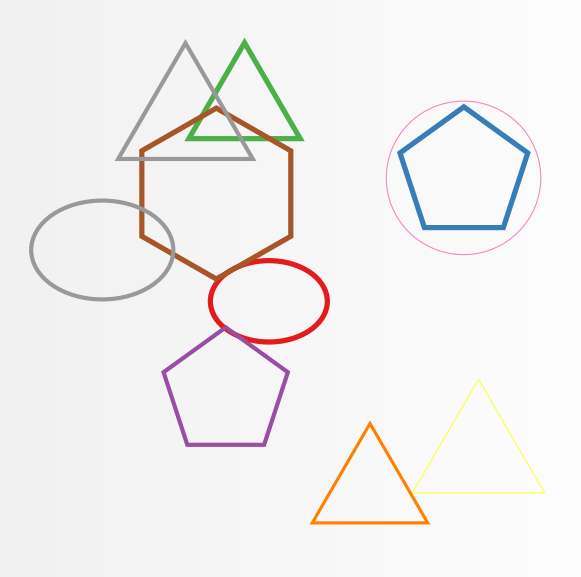[{"shape": "oval", "thickness": 2.5, "radius": 0.5, "center": [0.463, 0.477]}, {"shape": "pentagon", "thickness": 2.5, "radius": 0.58, "center": [0.798, 0.699]}, {"shape": "triangle", "thickness": 2.5, "radius": 0.55, "center": [0.421, 0.814]}, {"shape": "pentagon", "thickness": 2, "radius": 0.56, "center": [0.388, 0.32]}, {"shape": "triangle", "thickness": 1.5, "radius": 0.57, "center": [0.637, 0.151]}, {"shape": "triangle", "thickness": 0.5, "radius": 0.66, "center": [0.823, 0.211]}, {"shape": "hexagon", "thickness": 2.5, "radius": 0.74, "center": [0.372, 0.664]}, {"shape": "circle", "thickness": 0.5, "radius": 0.66, "center": [0.797, 0.691]}, {"shape": "oval", "thickness": 2, "radius": 0.61, "center": [0.176, 0.566]}, {"shape": "triangle", "thickness": 2, "radius": 0.67, "center": [0.319, 0.791]}]